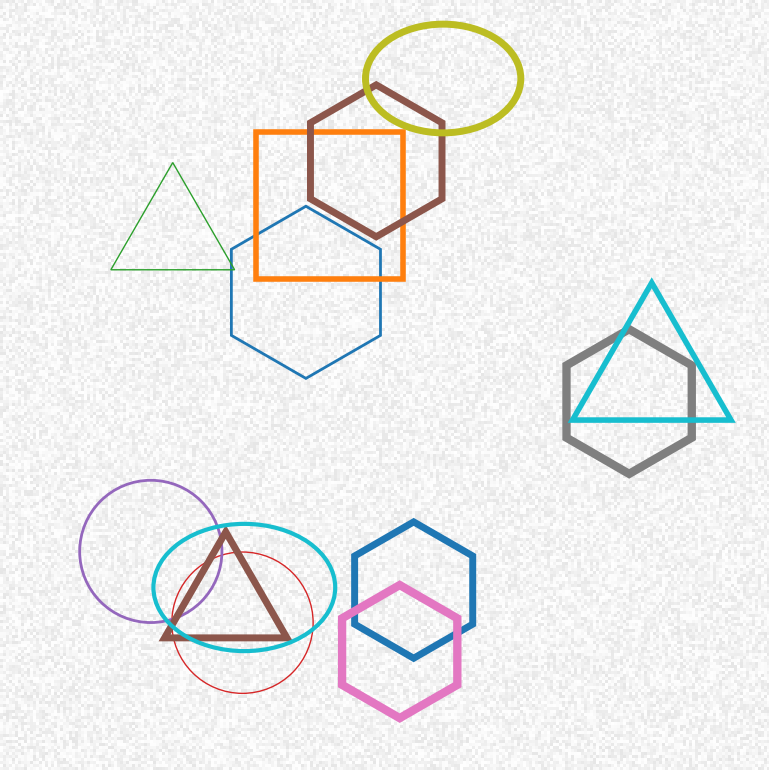[{"shape": "hexagon", "thickness": 1, "radius": 0.56, "center": [0.397, 0.62]}, {"shape": "hexagon", "thickness": 2.5, "radius": 0.44, "center": [0.537, 0.234]}, {"shape": "square", "thickness": 2, "radius": 0.48, "center": [0.428, 0.733]}, {"shape": "triangle", "thickness": 0.5, "radius": 0.46, "center": [0.224, 0.696]}, {"shape": "circle", "thickness": 0.5, "radius": 0.46, "center": [0.315, 0.191]}, {"shape": "circle", "thickness": 1, "radius": 0.46, "center": [0.196, 0.284]}, {"shape": "triangle", "thickness": 2.5, "radius": 0.46, "center": [0.293, 0.217]}, {"shape": "hexagon", "thickness": 2.5, "radius": 0.49, "center": [0.489, 0.791]}, {"shape": "hexagon", "thickness": 3, "radius": 0.43, "center": [0.519, 0.154]}, {"shape": "hexagon", "thickness": 3, "radius": 0.47, "center": [0.817, 0.479]}, {"shape": "oval", "thickness": 2.5, "radius": 0.5, "center": [0.576, 0.898]}, {"shape": "triangle", "thickness": 2, "radius": 0.59, "center": [0.846, 0.514]}, {"shape": "oval", "thickness": 1.5, "radius": 0.59, "center": [0.317, 0.237]}]